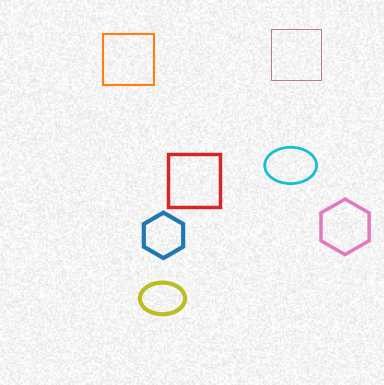[{"shape": "hexagon", "thickness": 3, "radius": 0.3, "center": [0.425, 0.389]}, {"shape": "square", "thickness": 1.5, "radius": 0.33, "center": [0.335, 0.846]}, {"shape": "square", "thickness": 2.5, "radius": 0.34, "center": [0.503, 0.531]}, {"shape": "square", "thickness": 0.5, "radius": 0.33, "center": [0.768, 0.858]}, {"shape": "hexagon", "thickness": 2.5, "radius": 0.36, "center": [0.896, 0.411]}, {"shape": "oval", "thickness": 3, "radius": 0.29, "center": [0.422, 0.225]}, {"shape": "oval", "thickness": 2, "radius": 0.34, "center": [0.755, 0.57]}]